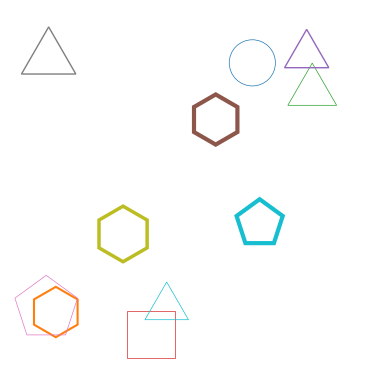[{"shape": "circle", "thickness": 0.5, "radius": 0.3, "center": [0.655, 0.837]}, {"shape": "hexagon", "thickness": 1.5, "radius": 0.33, "center": [0.145, 0.19]}, {"shape": "triangle", "thickness": 0.5, "radius": 0.37, "center": [0.811, 0.763]}, {"shape": "square", "thickness": 0.5, "radius": 0.31, "center": [0.392, 0.131]}, {"shape": "triangle", "thickness": 1, "radius": 0.33, "center": [0.797, 0.857]}, {"shape": "hexagon", "thickness": 3, "radius": 0.33, "center": [0.56, 0.69]}, {"shape": "pentagon", "thickness": 0.5, "radius": 0.43, "center": [0.12, 0.199]}, {"shape": "triangle", "thickness": 1, "radius": 0.41, "center": [0.126, 0.849]}, {"shape": "hexagon", "thickness": 2.5, "radius": 0.36, "center": [0.32, 0.392]}, {"shape": "triangle", "thickness": 0.5, "radius": 0.33, "center": [0.433, 0.202]}, {"shape": "pentagon", "thickness": 3, "radius": 0.32, "center": [0.674, 0.419]}]